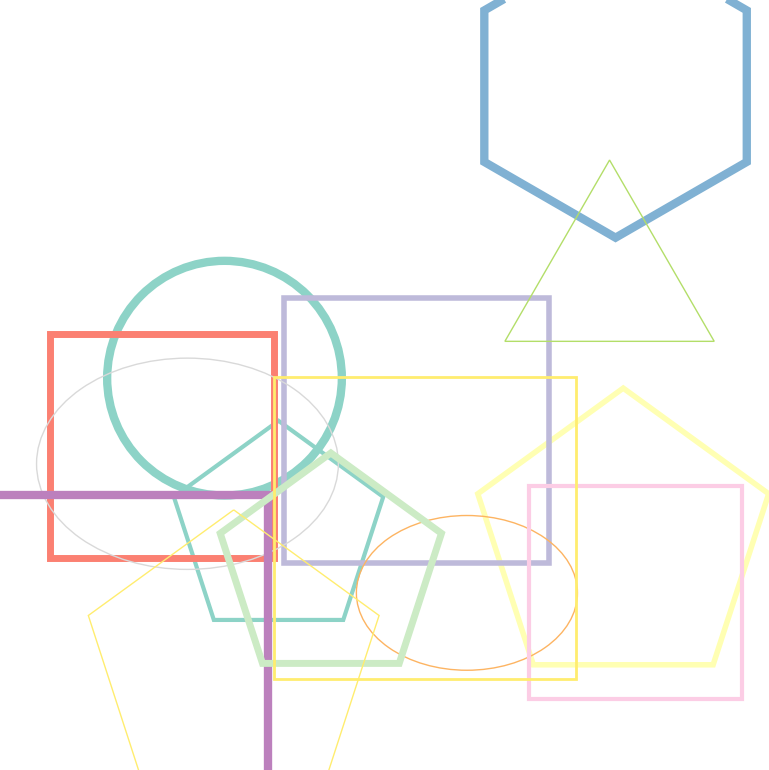[{"shape": "circle", "thickness": 3, "radius": 0.76, "center": [0.292, 0.509]}, {"shape": "pentagon", "thickness": 1.5, "radius": 0.71, "center": [0.362, 0.311]}, {"shape": "pentagon", "thickness": 2, "radius": 0.99, "center": [0.809, 0.297]}, {"shape": "square", "thickness": 2, "radius": 0.86, "center": [0.541, 0.441]}, {"shape": "square", "thickness": 2.5, "radius": 0.73, "center": [0.21, 0.42]}, {"shape": "hexagon", "thickness": 3, "radius": 0.98, "center": [0.799, 0.888]}, {"shape": "oval", "thickness": 0.5, "radius": 0.72, "center": [0.606, 0.23]}, {"shape": "triangle", "thickness": 0.5, "radius": 0.78, "center": [0.792, 0.635]}, {"shape": "square", "thickness": 1.5, "radius": 0.69, "center": [0.825, 0.23]}, {"shape": "oval", "thickness": 0.5, "radius": 0.98, "center": [0.243, 0.398]}, {"shape": "square", "thickness": 3, "radius": 0.95, "center": [0.157, 0.167]}, {"shape": "pentagon", "thickness": 2.5, "radius": 0.76, "center": [0.43, 0.261]}, {"shape": "square", "thickness": 1, "radius": 0.98, "center": [0.552, 0.314]}, {"shape": "pentagon", "thickness": 0.5, "radius": 0.99, "center": [0.304, 0.139]}]